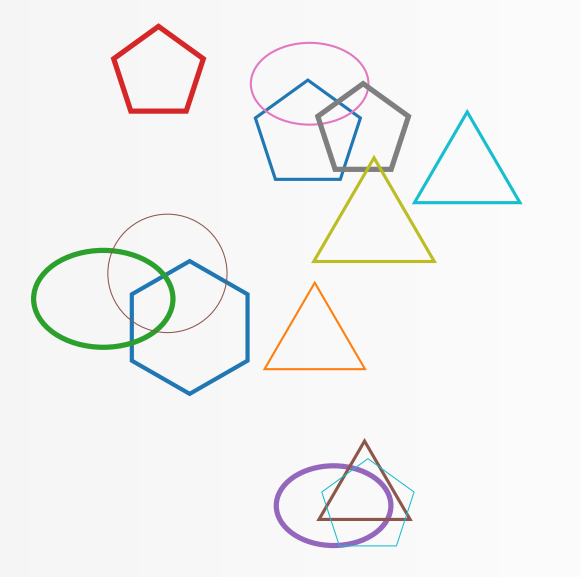[{"shape": "pentagon", "thickness": 1.5, "radius": 0.47, "center": [0.53, 0.765]}, {"shape": "hexagon", "thickness": 2, "radius": 0.57, "center": [0.326, 0.432]}, {"shape": "triangle", "thickness": 1, "radius": 0.5, "center": [0.542, 0.41]}, {"shape": "oval", "thickness": 2.5, "radius": 0.6, "center": [0.178, 0.482]}, {"shape": "pentagon", "thickness": 2.5, "radius": 0.41, "center": [0.273, 0.872]}, {"shape": "oval", "thickness": 2.5, "radius": 0.49, "center": [0.574, 0.124]}, {"shape": "triangle", "thickness": 1.5, "radius": 0.45, "center": [0.627, 0.145]}, {"shape": "circle", "thickness": 0.5, "radius": 0.51, "center": [0.288, 0.526]}, {"shape": "oval", "thickness": 1, "radius": 0.51, "center": [0.533, 0.854]}, {"shape": "pentagon", "thickness": 2.5, "radius": 0.41, "center": [0.625, 0.772]}, {"shape": "triangle", "thickness": 1.5, "radius": 0.6, "center": [0.643, 0.606]}, {"shape": "triangle", "thickness": 1.5, "radius": 0.52, "center": [0.804, 0.701]}, {"shape": "pentagon", "thickness": 0.5, "radius": 0.42, "center": [0.633, 0.121]}]